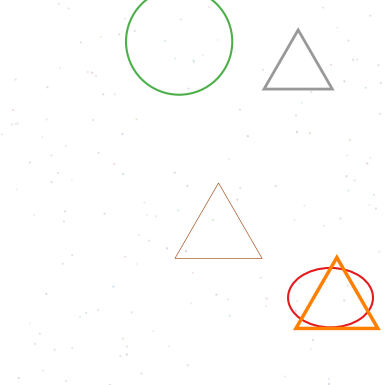[{"shape": "oval", "thickness": 1.5, "radius": 0.55, "center": [0.859, 0.227]}, {"shape": "circle", "thickness": 1.5, "radius": 0.69, "center": [0.465, 0.892]}, {"shape": "triangle", "thickness": 2.5, "radius": 0.61, "center": [0.875, 0.208]}, {"shape": "triangle", "thickness": 0.5, "radius": 0.65, "center": [0.568, 0.394]}, {"shape": "triangle", "thickness": 2, "radius": 0.51, "center": [0.774, 0.82]}]